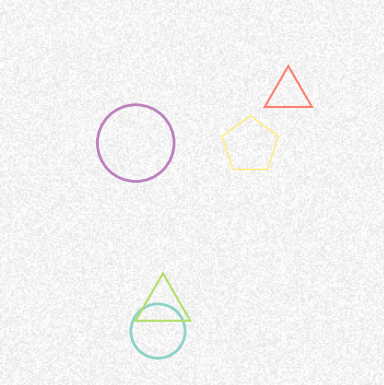[{"shape": "circle", "thickness": 2, "radius": 0.35, "center": [0.41, 0.14]}, {"shape": "triangle", "thickness": 1.5, "radius": 0.35, "center": [0.749, 0.758]}, {"shape": "triangle", "thickness": 1.5, "radius": 0.41, "center": [0.423, 0.208]}, {"shape": "circle", "thickness": 2, "radius": 0.5, "center": [0.353, 0.628]}, {"shape": "pentagon", "thickness": 1, "radius": 0.38, "center": [0.65, 0.622]}]